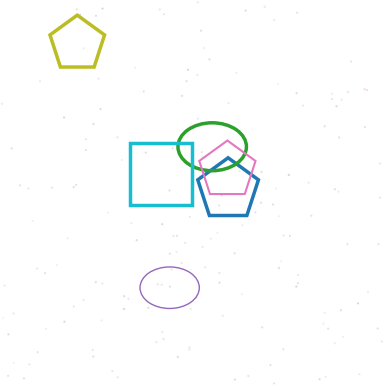[{"shape": "pentagon", "thickness": 2.5, "radius": 0.41, "center": [0.593, 0.507]}, {"shape": "oval", "thickness": 2.5, "radius": 0.44, "center": [0.551, 0.619]}, {"shape": "oval", "thickness": 1, "radius": 0.39, "center": [0.441, 0.253]}, {"shape": "pentagon", "thickness": 1.5, "radius": 0.38, "center": [0.591, 0.558]}, {"shape": "pentagon", "thickness": 2.5, "radius": 0.37, "center": [0.201, 0.886]}, {"shape": "square", "thickness": 2.5, "radius": 0.4, "center": [0.418, 0.549]}]